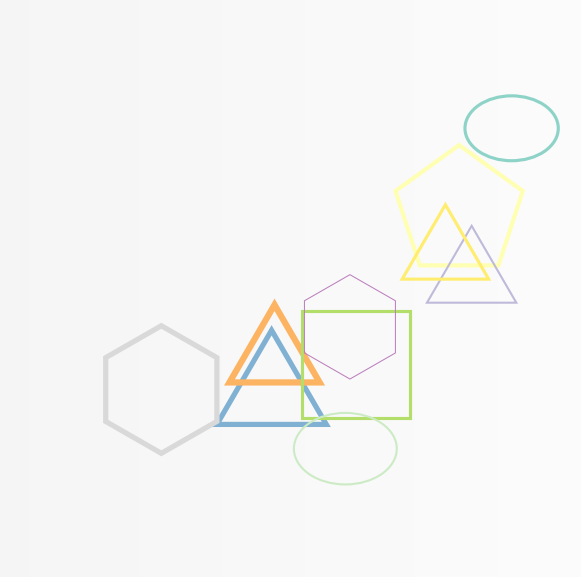[{"shape": "oval", "thickness": 1.5, "radius": 0.4, "center": [0.88, 0.777]}, {"shape": "pentagon", "thickness": 2, "radius": 0.58, "center": [0.79, 0.633]}, {"shape": "triangle", "thickness": 1, "radius": 0.44, "center": [0.811, 0.519]}, {"shape": "triangle", "thickness": 2.5, "radius": 0.54, "center": [0.467, 0.319]}, {"shape": "triangle", "thickness": 3, "radius": 0.45, "center": [0.472, 0.382]}, {"shape": "square", "thickness": 1.5, "radius": 0.46, "center": [0.613, 0.367]}, {"shape": "hexagon", "thickness": 2.5, "radius": 0.55, "center": [0.278, 0.325]}, {"shape": "hexagon", "thickness": 0.5, "radius": 0.45, "center": [0.602, 0.433]}, {"shape": "oval", "thickness": 1, "radius": 0.44, "center": [0.594, 0.222]}, {"shape": "triangle", "thickness": 1.5, "radius": 0.43, "center": [0.766, 0.559]}]